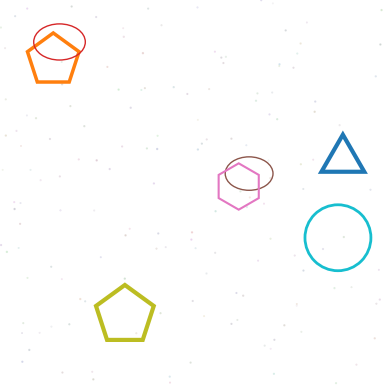[{"shape": "triangle", "thickness": 3, "radius": 0.32, "center": [0.891, 0.586]}, {"shape": "pentagon", "thickness": 2.5, "radius": 0.35, "center": [0.138, 0.844]}, {"shape": "oval", "thickness": 1, "radius": 0.34, "center": [0.155, 0.891]}, {"shape": "oval", "thickness": 1, "radius": 0.31, "center": [0.647, 0.549]}, {"shape": "hexagon", "thickness": 1.5, "radius": 0.3, "center": [0.62, 0.516]}, {"shape": "pentagon", "thickness": 3, "radius": 0.39, "center": [0.324, 0.181]}, {"shape": "circle", "thickness": 2, "radius": 0.43, "center": [0.878, 0.382]}]